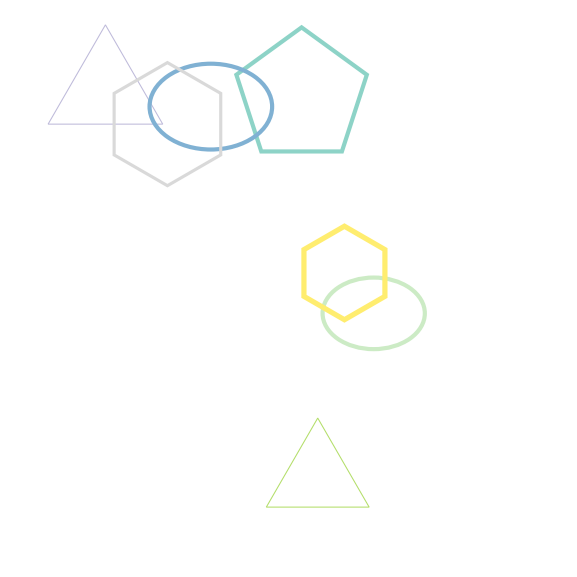[{"shape": "pentagon", "thickness": 2, "radius": 0.59, "center": [0.522, 0.833]}, {"shape": "triangle", "thickness": 0.5, "radius": 0.57, "center": [0.183, 0.841]}, {"shape": "oval", "thickness": 2, "radius": 0.53, "center": [0.365, 0.815]}, {"shape": "triangle", "thickness": 0.5, "radius": 0.51, "center": [0.55, 0.172]}, {"shape": "hexagon", "thickness": 1.5, "radius": 0.53, "center": [0.29, 0.784]}, {"shape": "oval", "thickness": 2, "radius": 0.44, "center": [0.647, 0.457]}, {"shape": "hexagon", "thickness": 2.5, "radius": 0.4, "center": [0.596, 0.526]}]